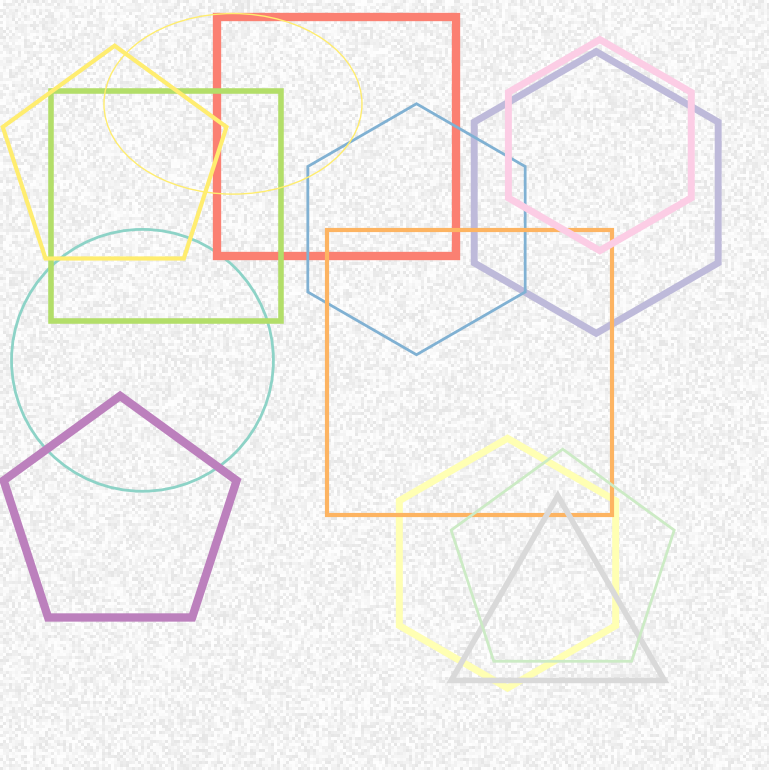[{"shape": "circle", "thickness": 1, "radius": 0.85, "center": [0.185, 0.532]}, {"shape": "hexagon", "thickness": 2.5, "radius": 0.81, "center": [0.659, 0.269]}, {"shape": "hexagon", "thickness": 2.5, "radius": 0.91, "center": [0.774, 0.75]}, {"shape": "square", "thickness": 3, "radius": 0.78, "center": [0.437, 0.823]}, {"shape": "hexagon", "thickness": 1, "radius": 0.81, "center": [0.541, 0.702]}, {"shape": "square", "thickness": 1.5, "radius": 0.93, "center": [0.609, 0.516]}, {"shape": "square", "thickness": 2, "radius": 0.75, "center": [0.215, 0.732]}, {"shape": "hexagon", "thickness": 2.5, "radius": 0.69, "center": [0.779, 0.812]}, {"shape": "triangle", "thickness": 2, "radius": 0.8, "center": [0.724, 0.196]}, {"shape": "pentagon", "thickness": 3, "radius": 0.8, "center": [0.156, 0.327]}, {"shape": "pentagon", "thickness": 1, "radius": 0.76, "center": [0.731, 0.264]}, {"shape": "pentagon", "thickness": 1.5, "radius": 0.76, "center": [0.149, 0.788]}, {"shape": "oval", "thickness": 0.5, "radius": 0.84, "center": [0.303, 0.865]}]